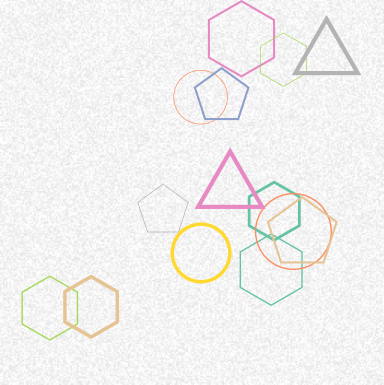[{"shape": "hexagon", "thickness": 1, "radius": 0.46, "center": [0.704, 0.3]}, {"shape": "hexagon", "thickness": 2, "radius": 0.38, "center": [0.712, 0.451]}, {"shape": "circle", "thickness": 0.5, "radius": 0.35, "center": [0.521, 0.748]}, {"shape": "circle", "thickness": 1, "radius": 0.49, "center": [0.762, 0.399]}, {"shape": "pentagon", "thickness": 1.5, "radius": 0.37, "center": [0.576, 0.75]}, {"shape": "triangle", "thickness": 3, "radius": 0.48, "center": [0.598, 0.511]}, {"shape": "hexagon", "thickness": 1.5, "radius": 0.49, "center": [0.627, 0.899]}, {"shape": "hexagon", "thickness": 1, "radius": 0.41, "center": [0.129, 0.2]}, {"shape": "hexagon", "thickness": 0.5, "radius": 0.35, "center": [0.736, 0.845]}, {"shape": "circle", "thickness": 2.5, "radius": 0.37, "center": [0.522, 0.343]}, {"shape": "pentagon", "thickness": 1.5, "radius": 0.47, "center": [0.785, 0.394]}, {"shape": "hexagon", "thickness": 2.5, "radius": 0.39, "center": [0.237, 0.203]}, {"shape": "pentagon", "thickness": 0.5, "radius": 0.34, "center": [0.423, 0.453]}, {"shape": "triangle", "thickness": 3, "radius": 0.47, "center": [0.848, 0.857]}]